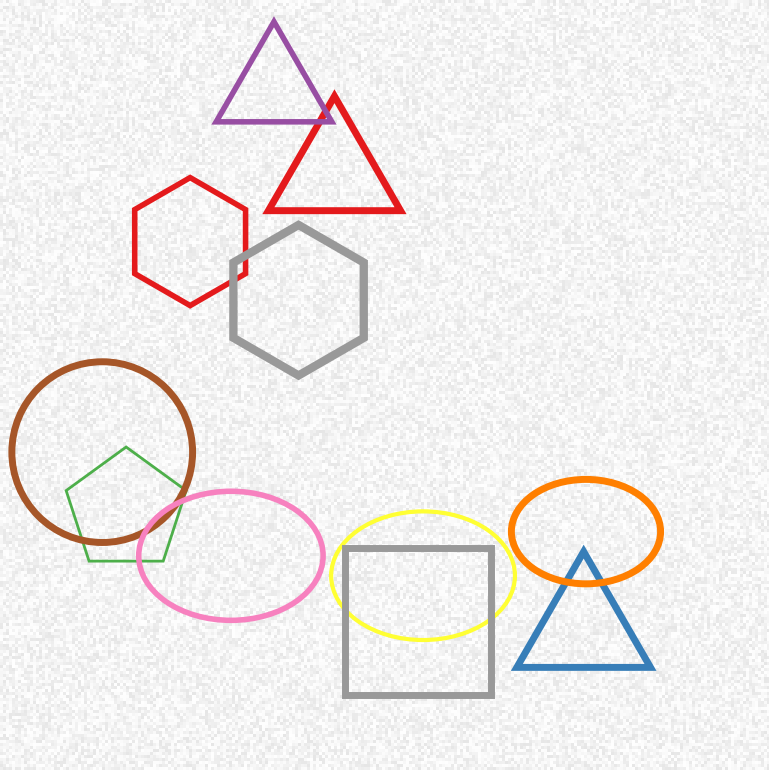[{"shape": "hexagon", "thickness": 2, "radius": 0.42, "center": [0.247, 0.686]}, {"shape": "triangle", "thickness": 2.5, "radius": 0.5, "center": [0.434, 0.776]}, {"shape": "triangle", "thickness": 2.5, "radius": 0.5, "center": [0.758, 0.183]}, {"shape": "pentagon", "thickness": 1, "radius": 0.41, "center": [0.164, 0.338]}, {"shape": "triangle", "thickness": 2, "radius": 0.43, "center": [0.356, 0.885]}, {"shape": "oval", "thickness": 2.5, "radius": 0.48, "center": [0.761, 0.31]}, {"shape": "oval", "thickness": 1.5, "radius": 0.6, "center": [0.549, 0.252]}, {"shape": "circle", "thickness": 2.5, "radius": 0.59, "center": [0.133, 0.413]}, {"shape": "oval", "thickness": 2, "radius": 0.6, "center": [0.3, 0.278]}, {"shape": "square", "thickness": 2.5, "radius": 0.48, "center": [0.543, 0.193]}, {"shape": "hexagon", "thickness": 3, "radius": 0.49, "center": [0.388, 0.61]}]